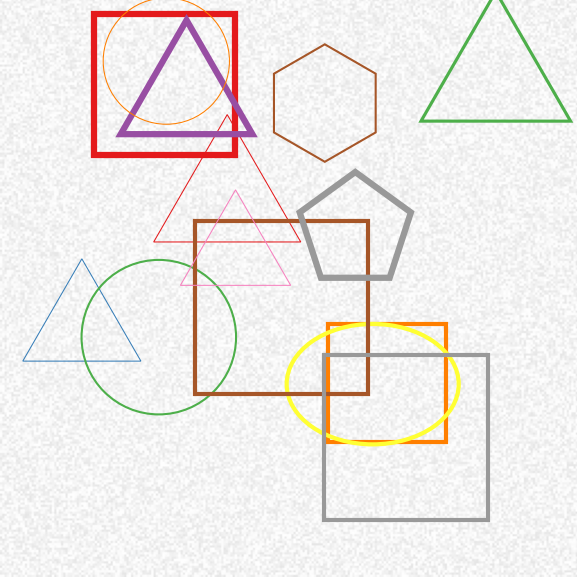[{"shape": "triangle", "thickness": 0.5, "radius": 0.74, "center": [0.393, 0.654]}, {"shape": "square", "thickness": 3, "radius": 0.61, "center": [0.284, 0.853]}, {"shape": "triangle", "thickness": 0.5, "radius": 0.59, "center": [0.142, 0.433]}, {"shape": "circle", "thickness": 1, "radius": 0.67, "center": [0.275, 0.415]}, {"shape": "triangle", "thickness": 1.5, "radius": 0.75, "center": [0.859, 0.864]}, {"shape": "triangle", "thickness": 3, "radius": 0.66, "center": [0.323, 0.833]}, {"shape": "circle", "thickness": 0.5, "radius": 0.55, "center": [0.288, 0.893]}, {"shape": "square", "thickness": 2, "radius": 0.51, "center": [0.67, 0.336]}, {"shape": "oval", "thickness": 2, "radius": 0.74, "center": [0.645, 0.334]}, {"shape": "hexagon", "thickness": 1, "radius": 0.51, "center": [0.562, 0.821]}, {"shape": "square", "thickness": 2, "radius": 0.75, "center": [0.487, 0.467]}, {"shape": "triangle", "thickness": 0.5, "radius": 0.55, "center": [0.408, 0.56]}, {"shape": "pentagon", "thickness": 3, "radius": 0.51, "center": [0.615, 0.6]}, {"shape": "square", "thickness": 2, "radius": 0.71, "center": [0.703, 0.241]}]